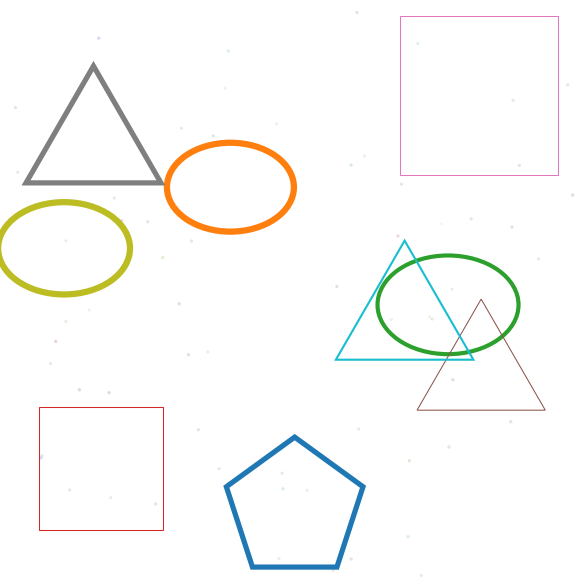[{"shape": "pentagon", "thickness": 2.5, "radius": 0.62, "center": [0.51, 0.118]}, {"shape": "oval", "thickness": 3, "radius": 0.55, "center": [0.399, 0.675]}, {"shape": "oval", "thickness": 2, "radius": 0.61, "center": [0.776, 0.471]}, {"shape": "square", "thickness": 0.5, "radius": 0.54, "center": [0.175, 0.188]}, {"shape": "triangle", "thickness": 0.5, "radius": 0.64, "center": [0.833, 0.353]}, {"shape": "square", "thickness": 0.5, "radius": 0.69, "center": [0.829, 0.833]}, {"shape": "triangle", "thickness": 2.5, "radius": 0.67, "center": [0.162, 0.75]}, {"shape": "oval", "thickness": 3, "radius": 0.57, "center": [0.111, 0.569]}, {"shape": "triangle", "thickness": 1, "radius": 0.69, "center": [0.701, 0.445]}]